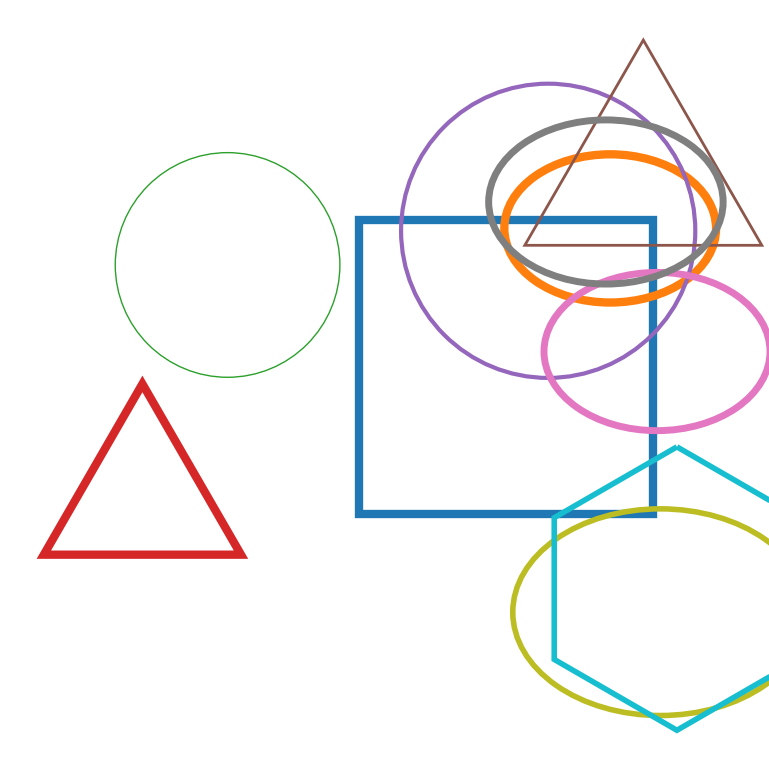[{"shape": "square", "thickness": 3, "radius": 0.95, "center": [0.657, 0.523]}, {"shape": "oval", "thickness": 3, "radius": 0.69, "center": [0.792, 0.703]}, {"shape": "circle", "thickness": 0.5, "radius": 0.73, "center": [0.296, 0.656]}, {"shape": "triangle", "thickness": 3, "radius": 0.74, "center": [0.185, 0.354]}, {"shape": "circle", "thickness": 1.5, "radius": 0.96, "center": [0.712, 0.7]}, {"shape": "triangle", "thickness": 1, "radius": 0.89, "center": [0.835, 0.77]}, {"shape": "oval", "thickness": 2.5, "radius": 0.73, "center": [0.853, 0.543]}, {"shape": "oval", "thickness": 2.5, "radius": 0.76, "center": [0.787, 0.738]}, {"shape": "oval", "thickness": 2, "radius": 0.96, "center": [0.858, 0.205]}, {"shape": "hexagon", "thickness": 2, "radius": 0.92, "center": [0.879, 0.236]}]